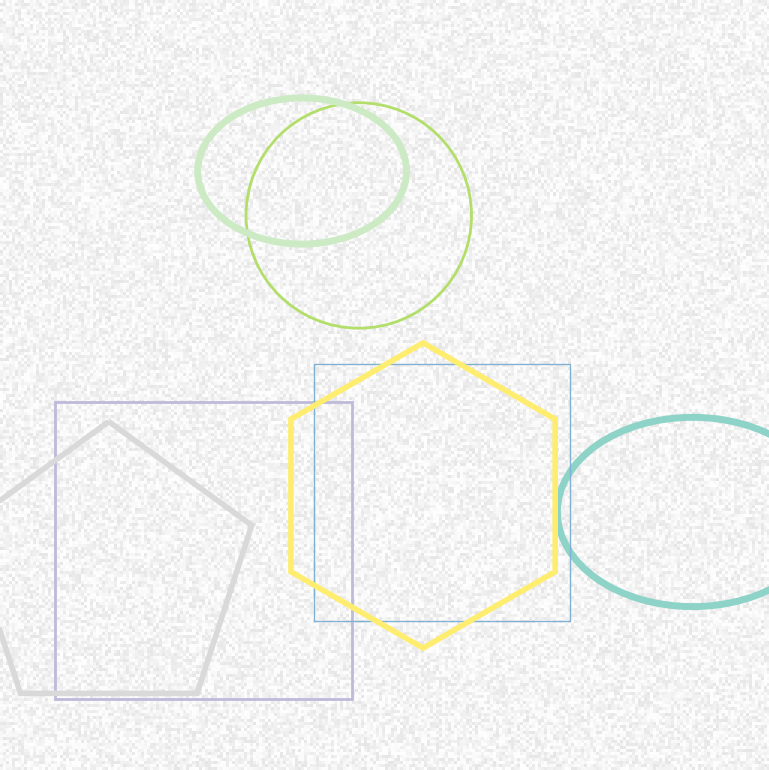[{"shape": "oval", "thickness": 2.5, "radius": 0.88, "center": [0.899, 0.335]}, {"shape": "square", "thickness": 1, "radius": 0.96, "center": [0.264, 0.285]}, {"shape": "square", "thickness": 0.5, "radius": 0.83, "center": [0.574, 0.361]}, {"shape": "circle", "thickness": 1, "radius": 0.73, "center": [0.466, 0.72]}, {"shape": "pentagon", "thickness": 2, "radius": 0.98, "center": [0.141, 0.257]}, {"shape": "oval", "thickness": 2.5, "radius": 0.68, "center": [0.392, 0.778]}, {"shape": "hexagon", "thickness": 2, "radius": 0.99, "center": [0.549, 0.357]}]